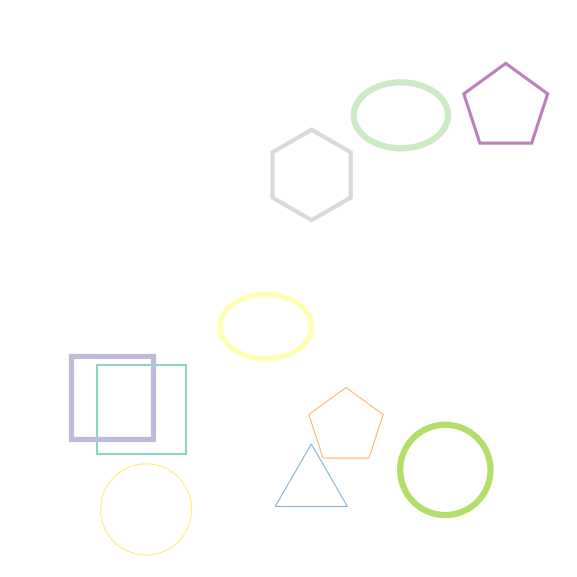[{"shape": "square", "thickness": 1, "radius": 0.38, "center": [0.245, 0.29]}, {"shape": "oval", "thickness": 2.5, "radius": 0.4, "center": [0.46, 0.434]}, {"shape": "square", "thickness": 2.5, "radius": 0.36, "center": [0.194, 0.311]}, {"shape": "triangle", "thickness": 0.5, "radius": 0.36, "center": [0.539, 0.158]}, {"shape": "pentagon", "thickness": 0.5, "radius": 0.34, "center": [0.599, 0.261]}, {"shape": "circle", "thickness": 3, "radius": 0.39, "center": [0.771, 0.185]}, {"shape": "hexagon", "thickness": 2, "radius": 0.39, "center": [0.54, 0.696]}, {"shape": "pentagon", "thickness": 1.5, "radius": 0.38, "center": [0.876, 0.813]}, {"shape": "oval", "thickness": 3, "radius": 0.41, "center": [0.694, 0.799]}, {"shape": "circle", "thickness": 0.5, "radius": 0.39, "center": [0.253, 0.117]}]